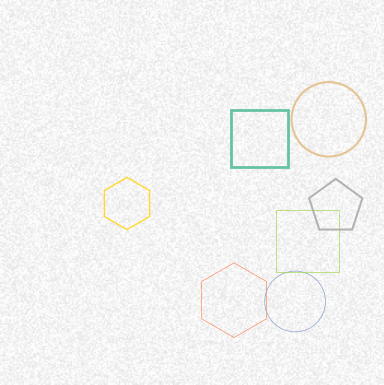[{"shape": "square", "thickness": 2, "radius": 0.37, "center": [0.674, 0.641]}, {"shape": "hexagon", "thickness": 0.5, "radius": 0.49, "center": [0.608, 0.22]}, {"shape": "circle", "thickness": 0.5, "radius": 0.39, "center": [0.767, 0.217]}, {"shape": "square", "thickness": 0.5, "radius": 0.41, "center": [0.799, 0.374]}, {"shape": "hexagon", "thickness": 1, "radius": 0.34, "center": [0.33, 0.471]}, {"shape": "circle", "thickness": 1.5, "radius": 0.48, "center": [0.854, 0.69]}, {"shape": "pentagon", "thickness": 1.5, "radius": 0.36, "center": [0.872, 0.463]}]